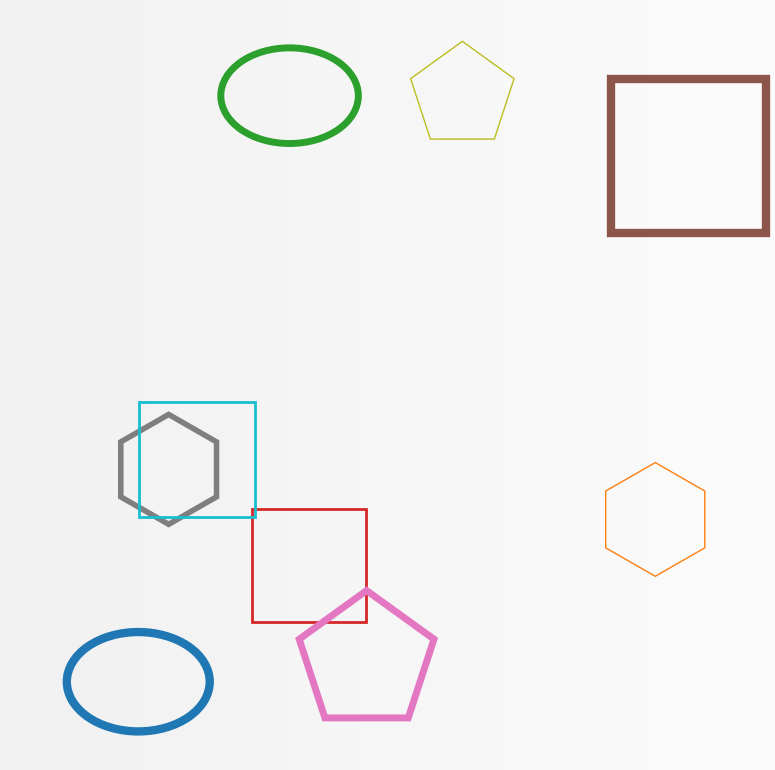[{"shape": "oval", "thickness": 3, "radius": 0.46, "center": [0.178, 0.115]}, {"shape": "hexagon", "thickness": 0.5, "radius": 0.37, "center": [0.845, 0.325]}, {"shape": "oval", "thickness": 2.5, "radius": 0.44, "center": [0.374, 0.876]}, {"shape": "square", "thickness": 1, "radius": 0.37, "center": [0.399, 0.265]}, {"shape": "square", "thickness": 3, "radius": 0.5, "center": [0.888, 0.797]}, {"shape": "pentagon", "thickness": 2.5, "radius": 0.46, "center": [0.473, 0.142]}, {"shape": "hexagon", "thickness": 2, "radius": 0.36, "center": [0.218, 0.39]}, {"shape": "pentagon", "thickness": 0.5, "radius": 0.35, "center": [0.597, 0.876]}, {"shape": "square", "thickness": 1, "radius": 0.37, "center": [0.254, 0.403]}]